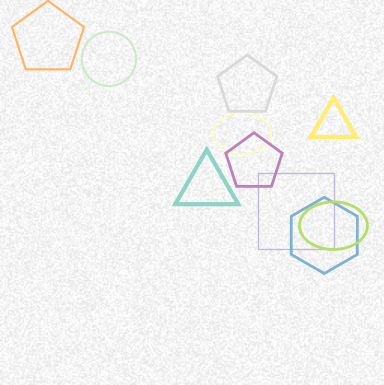[{"shape": "triangle", "thickness": 3, "radius": 0.47, "center": [0.537, 0.517]}, {"shape": "oval", "thickness": 1, "radius": 0.38, "center": [0.628, 0.653]}, {"shape": "square", "thickness": 1, "radius": 0.49, "center": [0.769, 0.452]}, {"shape": "hexagon", "thickness": 2, "radius": 0.5, "center": [0.842, 0.389]}, {"shape": "pentagon", "thickness": 1.5, "radius": 0.49, "center": [0.125, 0.899]}, {"shape": "oval", "thickness": 2, "radius": 0.44, "center": [0.866, 0.414]}, {"shape": "pentagon", "thickness": 2, "radius": 0.4, "center": [0.642, 0.776]}, {"shape": "pentagon", "thickness": 2, "radius": 0.39, "center": [0.66, 0.578]}, {"shape": "circle", "thickness": 1.5, "radius": 0.35, "center": [0.283, 0.847]}, {"shape": "triangle", "thickness": 3, "radius": 0.34, "center": [0.866, 0.678]}]